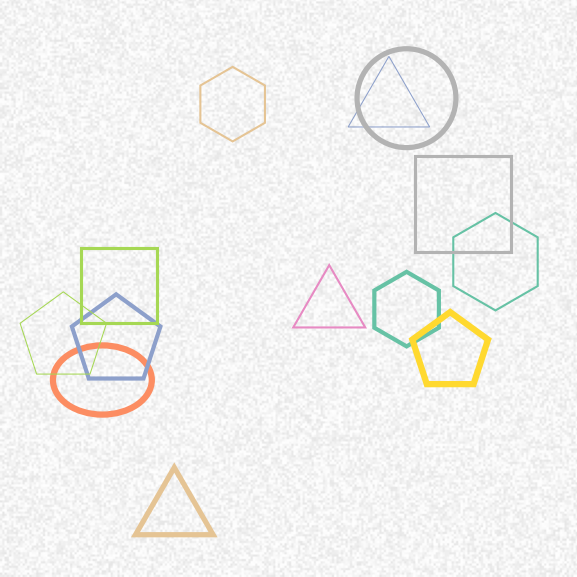[{"shape": "hexagon", "thickness": 2, "radius": 0.32, "center": [0.704, 0.464]}, {"shape": "hexagon", "thickness": 1, "radius": 0.42, "center": [0.858, 0.546]}, {"shape": "oval", "thickness": 3, "radius": 0.43, "center": [0.177, 0.341]}, {"shape": "triangle", "thickness": 0.5, "radius": 0.41, "center": [0.673, 0.82]}, {"shape": "pentagon", "thickness": 2, "radius": 0.4, "center": [0.201, 0.409]}, {"shape": "triangle", "thickness": 1, "radius": 0.36, "center": [0.57, 0.468]}, {"shape": "square", "thickness": 1.5, "radius": 0.33, "center": [0.206, 0.505]}, {"shape": "pentagon", "thickness": 0.5, "radius": 0.39, "center": [0.11, 0.415]}, {"shape": "pentagon", "thickness": 3, "radius": 0.34, "center": [0.78, 0.39]}, {"shape": "triangle", "thickness": 2.5, "radius": 0.39, "center": [0.302, 0.112]}, {"shape": "hexagon", "thickness": 1, "radius": 0.32, "center": [0.403, 0.819]}, {"shape": "square", "thickness": 1.5, "radius": 0.42, "center": [0.802, 0.646]}, {"shape": "circle", "thickness": 2.5, "radius": 0.43, "center": [0.704, 0.829]}]